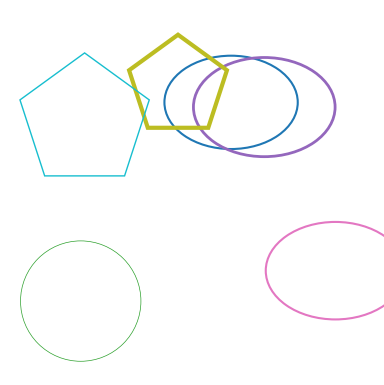[{"shape": "oval", "thickness": 1.5, "radius": 0.87, "center": [0.6, 0.734]}, {"shape": "circle", "thickness": 0.5, "radius": 0.78, "center": [0.21, 0.218]}, {"shape": "oval", "thickness": 2, "radius": 0.92, "center": [0.686, 0.722]}, {"shape": "oval", "thickness": 1.5, "radius": 0.9, "center": [0.871, 0.297]}, {"shape": "pentagon", "thickness": 3, "radius": 0.67, "center": [0.462, 0.776]}, {"shape": "pentagon", "thickness": 1, "radius": 0.88, "center": [0.22, 0.686]}]